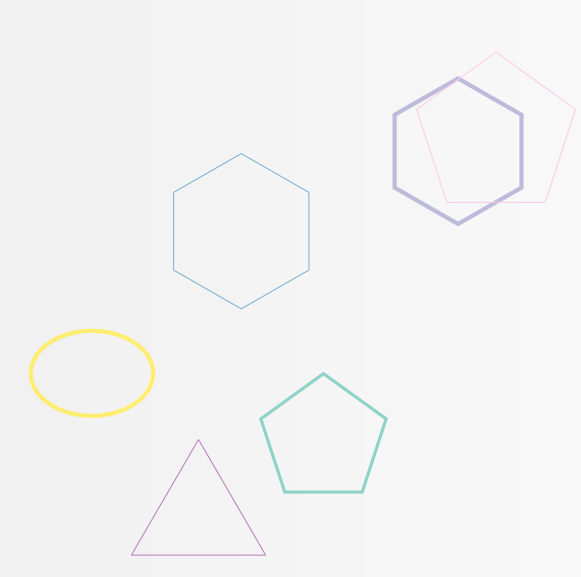[{"shape": "pentagon", "thickness": 1.5, "radius": 0.57, "center": [0.557, 0.239]}, {"shape": "hexagon", "thickness": 2, "radius": 0.63, "center": [0.788, 0.737]}, {"shape": "hexagon", "thickness": 0.5, "radius": 0.67, "center": [0.415, 0.599]}, {"shape": "pentagon", "thickness": 0.5, "radius": 0.72, "center": [0.853, 0.765]}, {"shape": "triangle", "thickness": 0.5, "radius": 0.67, "center": [0.342, 0.105]}, {"shape": "oval", "thickness": 2, "radius": 0.53, "center": [0.158, 0.353]}]